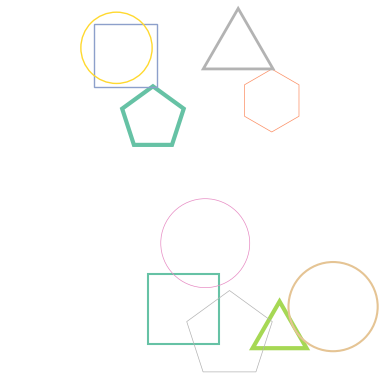[{"shape": "square", "thickness": 1.5, "radius": 0.46, "center": [0.477, 0.197]}, {"shape": "pentagon", "thickness": 3, "radius": 0.42, "center": [0.397, 0.692]}, {"shape": "hexagon", "thickness": 0.5, "radius": 0.41, "center": [0.706, 0.739]}, {"shape": "square", "thickness": 1, "radius": 0.41, "center": [0.326, 0.856]}, {"shape": "circle", "thickness": 0.5, "radius": 0.58, "center": [0.533, 0.368]}, {"shape": "triangle", "thickness": 3, "radius": 0.4, "center": [0.726, 0.136]}, {"shape": "circle", "thickness": 1, "radius": 0.46, "center": [0.303, 0.876]}, {"shape": "circle", "thickness": 1.5, "radius": 0.58, "center": [0.865, 0.204]}, {"shape": "pentagon", "thickness": 0.5, "radius": 0.58, "center": [0.596, 0.129]}, {"shape": "triangle", "thickness": 2, "radius": 0.52, "center": [0.619, 0.873]}]